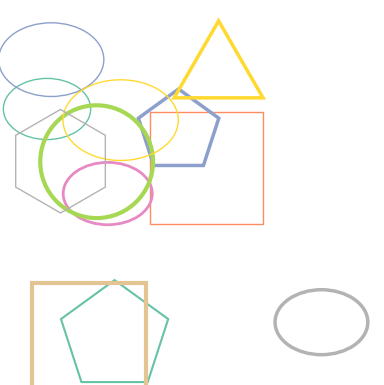[{"shape": "pentagon", "thickness": 1.5, "radius": 0.73, "center": [0.298, 0.126]}, {"shape": "oval", "thickness": 1, "radius": 0.57, "center": [0.122, 0.717]}, {"shape": "square", "thickness": 1, "radius": 0.73, "center": [0.537, 0.564]}, {"shape": "oval", "thickness": 1, "radius": 0.68, "center": [0.133, 0.845]}, {"shape": "pentagon", "thickness": 2.5, "radius": 0.55, "center": [0.464, 0.659]}, {"shape": "oval", "thickness": 2, "radius": 0.58, "center": [0.28, 0.497]}, {"shape": "circle", "thickness": 3, "radius": 0.73, "center": [0.251, 0.58]}, {"shape": "oval", "thickness": 1, "radius": 0.75, "center": [0.313, 0.688]}, {"shape": "triangle", "thickness": 2.5, "radius": 0.67, "center": [0.568, 0.813]}, {"shape": "square", "thickness": 3, "radius": 0.74, "center": [0.231, 0.116]}, {"shape": "oval", "thickness": 2.5, "radius": 0.6, "center": [0.835, 0.163]}, {"shape": "hexagon", "thickness": 1, "radius": 0.67, "center": [0.157, 0.581]}]